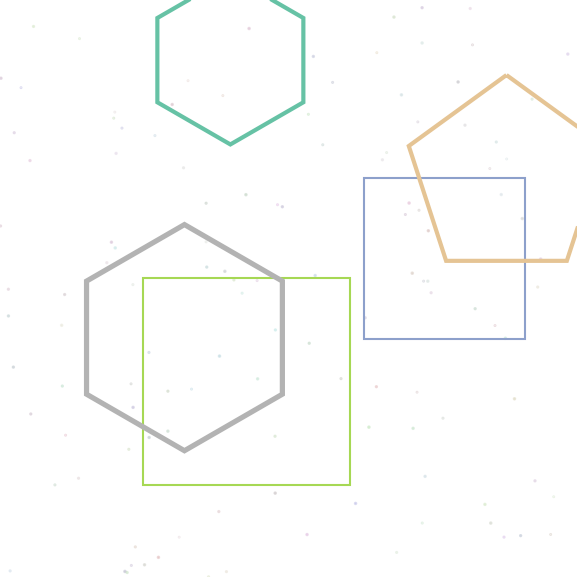[{"shape": "hexagon", "thickness": 2, "radius": 0.73, "center": [0.399, 0.895]}, {"shape": "square", "thickness": 1, "radius": 0.7, "center": [0.77, 0.551]}, {"shape": "square", "thickness": 1, "radius": 0.9, "center": [0.426, 0.338]}, {"shape": "pentagon", "thickness": 2, "radius": 0.89, "center": [0.877, 0.691]}, {"shape": "hexagon", "thickness": 2.5, "radius": 0.98, "center": [0.319, 0.414]}]